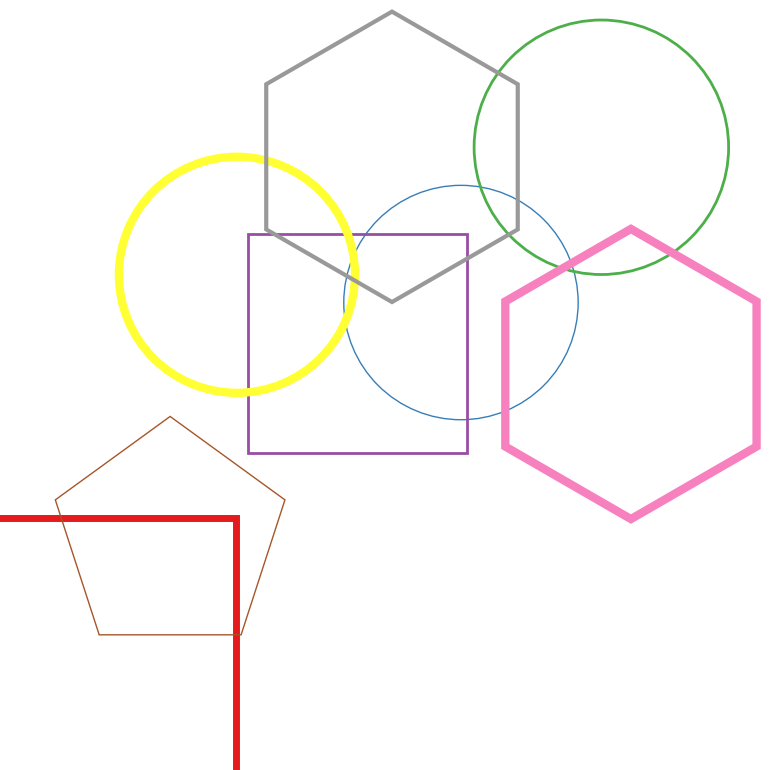[{"shape": "square", "thickness": 2.5, "radius": 0.84, "center": [0.138, 0.159]}, {"shape": "circle", "thickness": 0.5, "radius": 0.76, "center": [0.599, 0.607]}, {"shape": "circle", "thickness": 1, "radius": 0.83, "center": [0.781, 0.809]}, {"shape": "square", "thickness": 1, "radius": 0.71, "center": [0.464, 0.554]}, {"shape": "circle", "thickness": 3, "radius": 0.77, "center": [0.308, 0.643]}, {"shape": "pentagon", "thickness": 0.5, "radius": 0.78, "center": [0.221, 0.302]}, {"shape": "hexagon", "thickness": 3, "radius": 0.94, "center": [0.819, 0.514]}, {"shape": "hexagon", "thickness": 1.5, "radius": 0.94, "center": [0.509, 0.796]}]